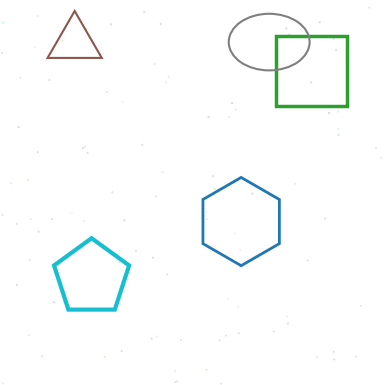[{"shape": "hexagon", "thickness": 2, "radius": 0.57, "center": [0.626, 0.425]}, {"shape": "square", "thickness": 2.5, "radius": 0.46, "center": [0.809, 0.816]}, {"shape": "triangle", "thickness": 1.5, "radius": 0.41, "center": [0.194, 0.89]}, {"shape": "oval", "thickness": 1.5, "radius": 0.53, "center": [0.699, 0.891]}, {"shape": "pentagon", "thickness": 3, "radius": 0.51, "center": [0.238, 0.279]}]